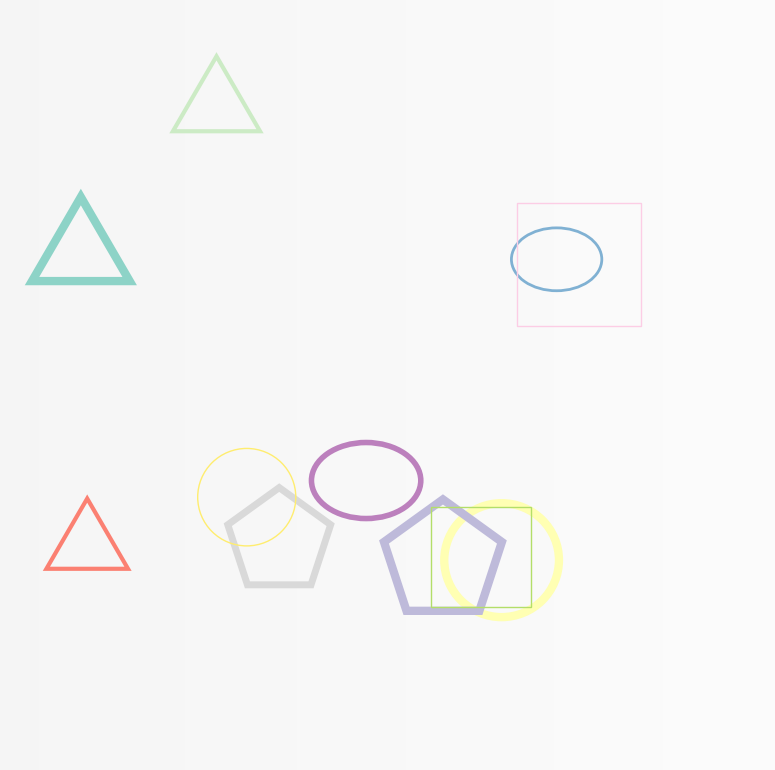[{"shape": "triangle", "thickness": 3, "radius": 0.36, "center": [0.104, 0.671]}, {"shape": "circle", "thickness": 3, "radius": 0.37, "center": [0.647, 0.273]}, {"shape": "pentagon", "thickness": 3, "radius": 0.4, "center": [0.572, 0.271]}, {"shape": "triangle", "thickness": 1.5, "radius": 0.3, "center": [0.113, 0.292]}, {"shape": "oval", "thickness": 1, "radius": 0.29, "center": [0.718, 0.663]}, {"shape": "square", "thickness": 0.5, "radius": 0.32, "center": [0.621, 0.276]}, {"shape": "square", "thickness": 0.5, "radius": 0.4, "center": [0.747, 0.657]}, {"shape": "pentagon", "thickness": 2.5, "radius": 0.35, "center": [0.36, 0.297]}, {"shape": "oval", "thickness": 2, "radius": 0.35, "center": [0.472, 0.376]}, {"shape": "triangle", "thickness": 1.5, "radius": 0.32, "center": [0.279, 0.862]}, {"shape": "circle", "thickness": 0.5, "radius": 0.32, "center": [0.318, 0.354]}]